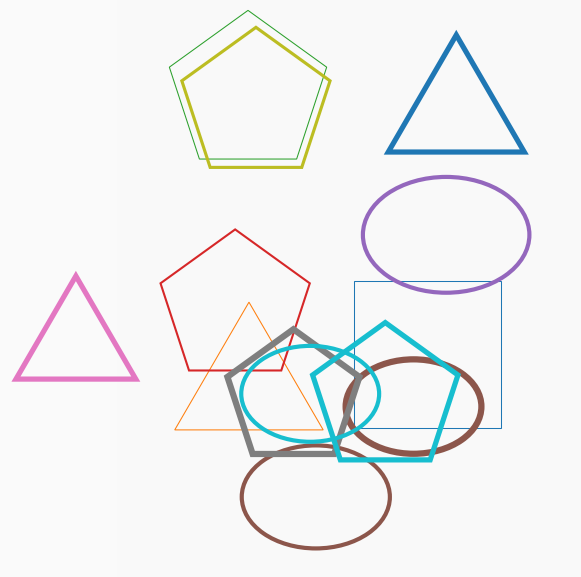[{"shape": "triangle", "thickness": 2.5, "radius": 0.68, "center": [0.785, 0.803]}, {"shape": "square", "thickness": 0.5, "radius": 0.63, "center": [0.736, 0.385]}, {"shape": "triangle", "thickness": 0.5, "radius": 0.74, "center": [0.428, 0.328]}, {"shape": "pentagon", "thickness": 0.5, "radius": 0.71, "center": [0.427, 0.839]}, {"shape": "pentagon", "thickness": 1, "radius": 0.68, "center": [0.405, 0.467]}, {"shape": "oval", "thickness": 2, "radius": 0.72, "center": [0.768, 0.593]}, {"shape": "oval", "thickness": 2, "radius": 0.64, "center": [0.543, 0.139]}, {"shape": "oval", "thickness": 3, "radius": 0.58, "center": [0.711, 0.295]}, {"shape": "triangle", "thickness": 2.5, "radius": 0.6, "center": [0.131, 0.402]}, {"shape": "pentagon", "thickness": 3, "radius": 0.6, "center": [0.505, 0.31]}, {"shape": "pentagon", "thickness": 1.5, "radius": 0.67, "center": [0.44, 0.818]}, {"shape": "pentagon", "thickness": 2.5, "radius": 0.66, "center": [0.663, 0.309]}, {"shape": "oval", "thickness": 2, "radius": 0.59, "center": [0.534, 0.317]}]